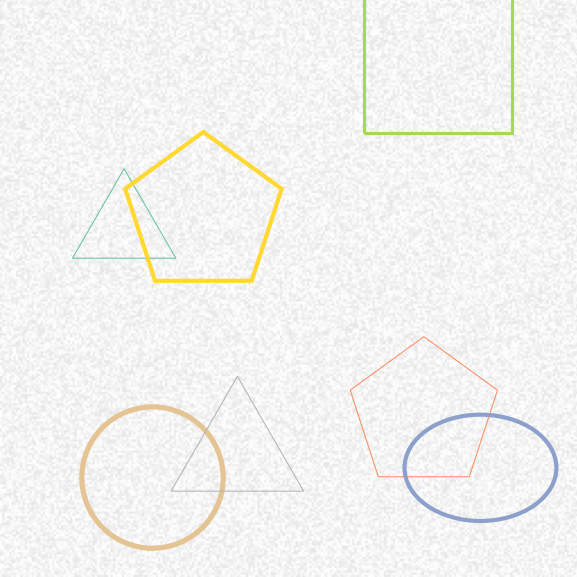[{"shape": "triangle", "thickness": 0.5, "radius": 0.52, "center": [0.215, 0.604]}, {"shape": "pentagon", "thickness": 0.5, "radius": 0.67, "center": [0.734, 0.282]}, {"shape": "oval", "thickness": 2, "radius": 0.66, "center": [0.832, 0.189]}, {"shape": "square", "thickness": 1.5, "radius": 0.64, "center": [0.758, 0.897]}, {"shape": "pentagon", "thickness": 2, "radius": 0.71, "center": [0.352, 0.628]}, {"shape": "circle", "thickness": 2.5, "radius": 0.61, "center": [0.264, 0.172]}, {"shape": "triangle", "thickness": 0.5, "radius": 0.66, "center": [0.411, 0.215]}]